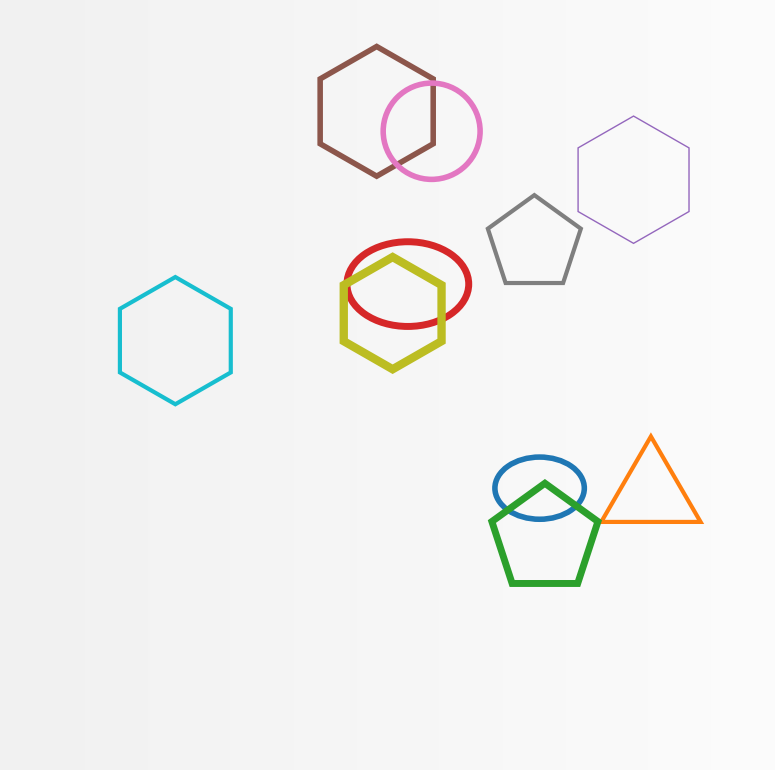[{"shape": "oval", "thickness": 2, "radius": 0.29, "center": [0.696, 0.366]}, {"shape": "triangle", "thickness": 1.5, "radius": 0.37, "center": [0.84, 0.359]}, {"shape": "pentagon", "thickness": 2.5, "radius": 0.36, "center": [0.703, 0.3]}, {"shape": "oval", "thickness": 2.5, "radius": 0.39, "center": [0.526, 0.631]}, {"shape": "hexagon", "thickness": 0.5, "radius": 0.41, "center": [0.817, 0.767]}, {"shape": "hexagon", "thickness": 2, "radius": 0.42, "center": [0.486, 0.855]}, {"shape": "circle", "thickness": 2, "radius": 0.31, "center": [0.557, 0.83]}, {"shape": "pentagon", "thickness": 1.5, "radius": 0.32, "center": [0.689, 0.683]}, {"shape": "hexagon", "thickness": 3, "radius": 0.36, "center": [0.507, 0.593]}, {"shape": "hexagon", "thickness": 1.5, "radius": 0.41, "center": [0.226, 0.558]}]